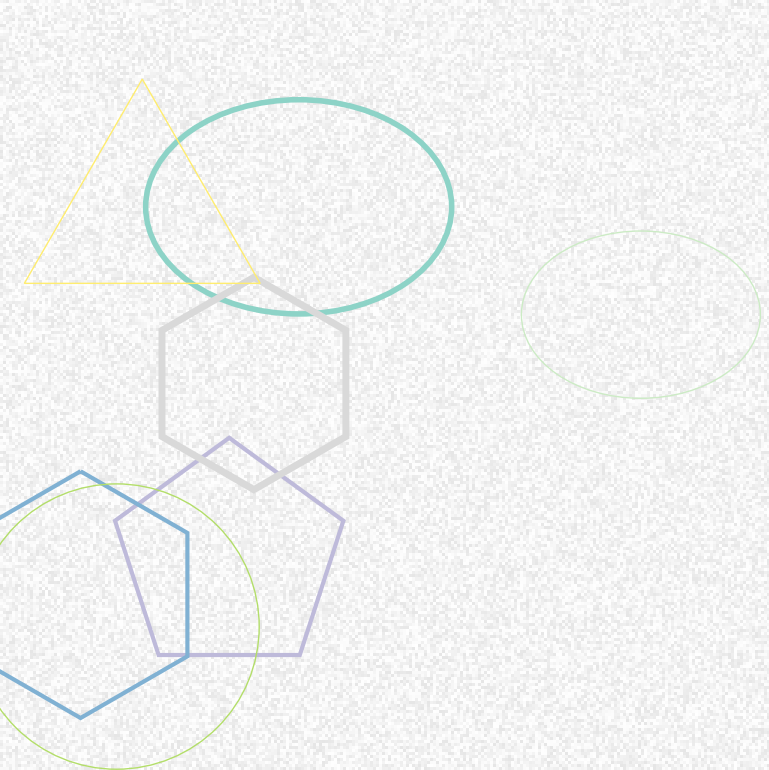[{"shape": "oval", "thickness": 2, "radius": 0.99, "center": [0.388, 0.731]}, {"shape": "pentagon", "thickness": 1.5, "radius": 0.78, "center": [0.298, 0.275]}, {"shape": "hexagon", "thickness": 1.5, "radius": 0.8, "center": [0.105, 0.228]}, {"shape": "circle", "thickness": 0.5, "radius": 0.93, "center": [0.151, 0.186]}, {"shape": "hexagon", "thickness": 2.5, "radius": 0.69, "center": [0.33, 0.502]}, {"shape": "oval", "thickness": 0.5, "radius": 0.78, "center": [0.832, 0.591]}, {"shape": "triangle", "thickness": 0.5, "radius": 0.88, "center": [0.185, 0.72]}]